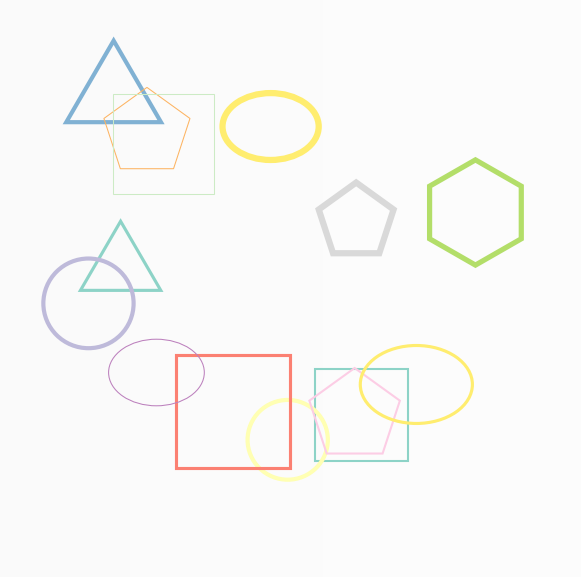[{"shape": "triangle", "thickness": 1.5, "radius": 0.4, "center": [0.208, 0.536]}, {"shape": "square", "thickness": 1, "radius": 0.4, "center": [0.622, 0.28]}, {"shape": "circle", "thickness": 2, "radius": 0.35, "center": [0.495, 0.238]}, {"shape": "circle", "thickness": 2, "radius": 0.39, "center": [0.152, 0.474]}, {"shape": "square", "thickness": 1.5, "radius": 0.49, "center": [0.4, 0.287]}, {"shape": "triangle", "thickness": 2, "radius": 0.47, "center": [0.195, 0.835]}, {"shape": "pentagon", "thickness": 0.5, "radius": 0.39, "center": [0.253, 0.77]}, {"shape": "hexagon", "thickness": 2.5, "radius": 0.46, "center": [0.818, 0.631]}, {"shape": "pentagon", "thickness": 1, "radius": 0.41, "center": [0.61, 0.28]}, {"shape": "pentagon", "thickness": 3, "radius": 0.34, "center": [0.613, 0.615]}, {"shape": "oval", "thickness": 0.5, "radius": 0.41, "center": [0.269, 0.354]}, {"shape": "square", "thickness": 0.5, "radius": 0.43, "center": [0.281, 0.75]}, {"shape": "oval", "thickness": 3, "radius": 0.41, "center": [0.466, 0.78]}, {"shape": "oval", "thickness": 1.5, "radius": 0.48, "center": [0.716, 0.333]}]